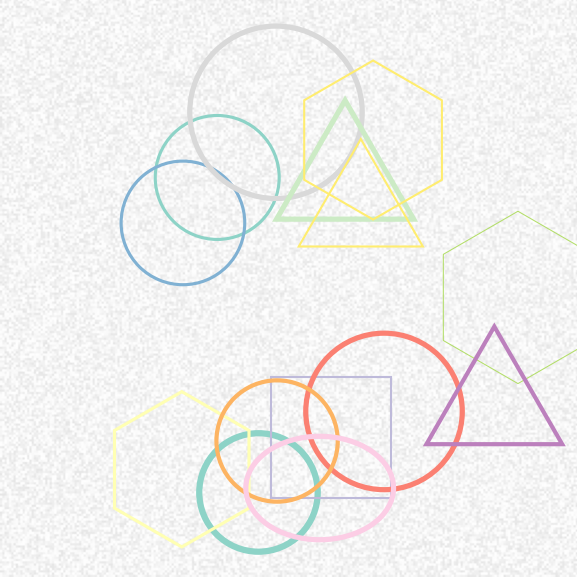[{"shape": "circle", "thickness": 1.5, "radius": 0.54, "center": [0.376, 0.692]}, {"shape": "circle", "thickness": 3, "radius": 0.51, "center": [0.448, 0.146]}, {"shape": "hexagon", "thickness": 1.5, "radius": 0.67, "center": [0.315, 0.186]}, {"shape": "square", "thickness": 1, "radius": 0.52, "center": [0.573, 0.241]}, {"shape": "circle", "thickness": 2.5, "radius": 0.68, "center": [0.665, 0.287]}, {"shape": "circle", "thickness": 1.5, "radius": 0.54, "center": [0.317, 0.613]}, {"shape": "circle", "thickness": 2, "radius": 0.53, "center": [0.48, 0.235]}, {"shape": "hexagon", "thickness": 0.5, "radius": 0.75, "center": [0.897, 0.484]}, {"shape": "oval", "thickness": 2.5, "radius": 0.64, "center": [0.554, 0.154]}, {"shape": "circle", "thickness": 2.5, "radius": 0.75, "center": [0.478, 0.805]}, {"shape": "triangle", "thickness": 2, "radius": 0.68, "center": [0.856, 0.298]}, {"shape": "triangle", "thickness": 2.5, "radius": 0.68, "center": [0.598, 0.688]}, {"shape": "triangle", "thickness": 1, "radius": 0.62, "center": [0.625, 0.634]}, {"shape": "hexagon", "thickness": 1, "radius": 0.69, "center": [0.646, 0.757]}]